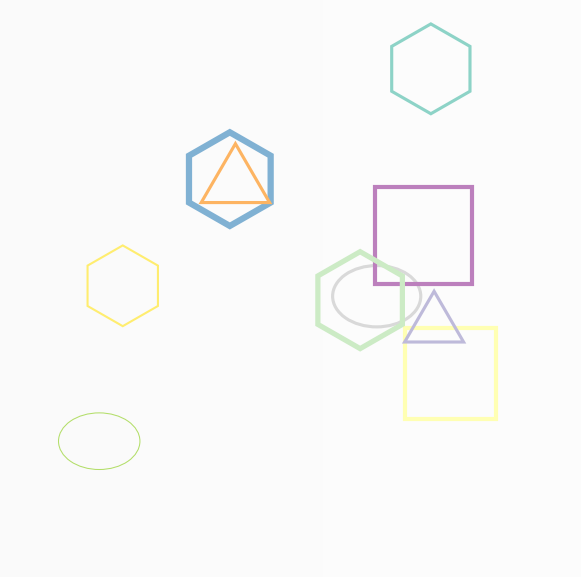[{"shape": "hexagon", "thickness": 1.5, "radius": 0.39, "center": [0.741, 0.88]}, {"shape": "square", "thickness": 2, "radius": 0.39, "center": [0.775, 0.352]}, {"shape": "triangle", "thickness": 1.5, "radius": 0.29, "center": [0.747, 0.436]}, {"shape": "hexagon", "thickness": 3, "radius": 0.41, "center": [0.395, 0.689]}, {"shape": "triangle", "thickness": 1.5, "radius": 0.34, "center": [0.405, 0.682]}, {"shape": "oval", "thickness": 0.5, "radius": 0.35, "center": [0.171, 0.235]}, {"shape": "oval", "thickness": 1.5, "radius": 0.38, "center": [0.648, 0.486]}, {"shape": "square", "thickness": 2, "radius": 0.42, "center": [0.728, 0.591]}, {"shape": "hexagon", "thickness": 2.5, "radius": 0.42, "center": [0.62, 0.479]}, {"shape": "hexagon", "thickness": 1, "radius": 0.35, "center": [0.211, 0.504]}]